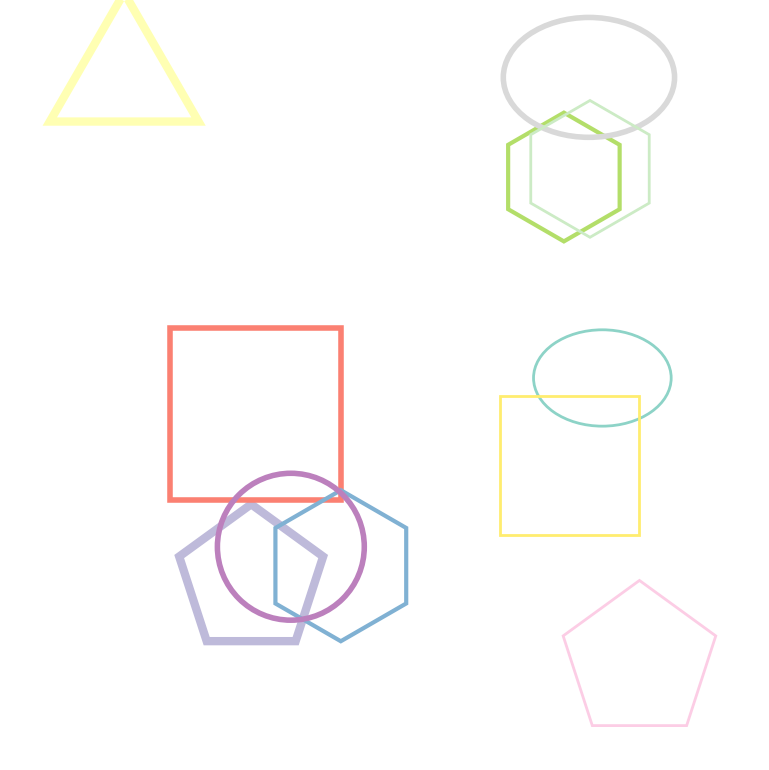[{"shape": "oval", "thickness": 1, "radius": 0.45, "center": [0.782, 0.509]}, {"shape": "triangle", "thickness": 3, "radius": 0.56, "center": [0.161, 0.898]}, {"shape": "pentagon", "thickness": 3, "radius": 0.49, "center": [0.326, 0.247]}, {"shape": "square", "thickness": 2, "radius": 0.56, "center": [0.332, 0.462]}, {"shape": "hexagon", "thickness": 1.5, "radius": 0.49, "center": [0.443, 0.265]}, {"shape": "hexagon", "thickness": 1.5, "radius": 0.42, "center": [0.732, 0.77]}, {"shape": "pentagon", "thickness": 1, "radius": 0.52, "center": [0.83, 0.142]}, {"shape": "oval", "thickness": 2, "radius": 0.56, "center": [0.765, 0.9]}, {"shape": "circle", "thickness": 2, "radius": 0.48, "center": [0.378, 0.29]}, {"shape": "hexagon", "thickness": 1, "radius": 0.44, "center": [0.766, 0.781]}, {"shape": "square", "thickness": 1, "radius": 0.45, "center": [0.74, 0.395]}]